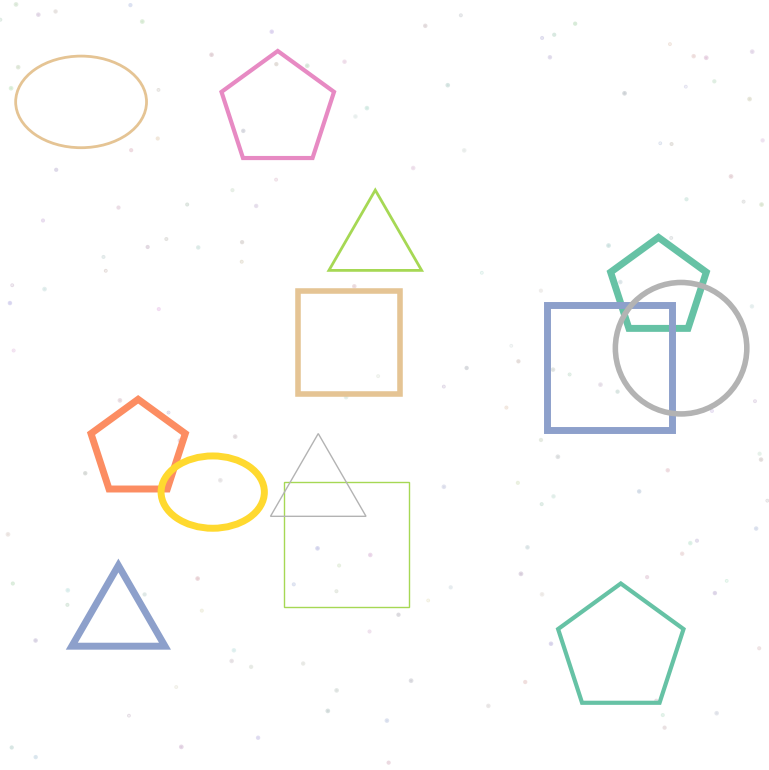[{"shape": "pentagon", "thickness": 1.5, "radius": 0.43, "center": [0.806, 0.157]}, {"shape": "pentagon", "thickness": 2.5, "radius": 0.33, "center": [0.855, 0.626]}, {"shape": "pentagon", "thickness": 2.5, "radius": 0.32, "center": [0.179, 0.417]}, {"shape": "triangle", "thickness": 2.5, "radius": 0.35, "center": [0.154, 0.196]}, {"shape": "square", "thickness": 2.5, "radius": 0.4, "center": [0.792, 0.523]}, {"shape": "pentagon", "thickness": 1.5, "radius": 0.38, "center": [0.361, 0.857]}, {"shape": "triangle", "thickness": 1, "radius": 0.35, "center": [0.487, 0.684]}, {"shape": "square", "thickness": 0.5, "radius": 0.41, "center": [0.45, 0.293]}, {"shape": "oval", "thickness": 2.5, "radius": 0.34, "center": [0.276, 0.361]}, {"shape": "square", "thickness": 2, "radius": 0.33, "center": [0.453, 0.555]}, {"shape": "oval", "thickness": 1, "radius": 0.42, "center": [0.105, 0.868]}, {"shape": "circle", "thickness": 2, "radius": 0.43, "center": [0.885, 0.548]}, {"shape": "triangle", "thickness": 0.5, "radius": 0.36, "center": [0.413, 0.365]}]